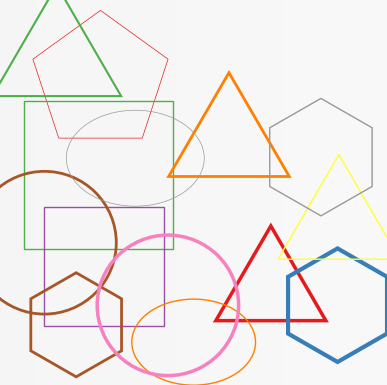[{"shape": "triangle", "thickness": 2.5, "radius": 0.82, "center": [0.699, 0.249]}, {"shape": "pentagon", "thickness": 0.5, "radius": 0.92, "center": [0.259, 0.79]}, {"shape": "hexagon", "thickness": 3, "radius": 0.74, "center": [0.871, 0.207]}, {"shape": "triangle", "thickness": 1.5, "radius": 0.96, "center": [0.146, 0.846]}, {"shape": "square", "thickness": 1, "radius": 0.96, "center": [0.254, 0.545]}, {"shape": "square", "thickness": 1, "radius": 0.78, "center": [0.268, 0.308]}, {"shape": "triangle", "thickness": 2, "radius": 0.9, "center": [0.591, 0.631]}, {"shape": "oval", "thickness": 1, "radius": 0.8, "center": [0.5, 0.111]}, {"shape": "triangle", "thickness": 1, "radius": 0.91, "center": [0.874, 0.417]}, {"shape": "circle", "thickness": 2, "radius": 0.93, "center": [0.115, 0.37]}, {"shape": "hexagon", "thickness": 2, "radius": 0.68, "center": [0.197, 0.156]}, {"shape": "circle", "thickness": 2.5, "radius": 0.91, "center": [0.433, 0.207]}, {"shape": "oval", "thickness": 0.5, "radius": 0.89, "center": [0.349, 0.589]}, {"shape": "hexagon", "thickness": 1, "radius": 0.76, "center": [0.828, 0.592]}]